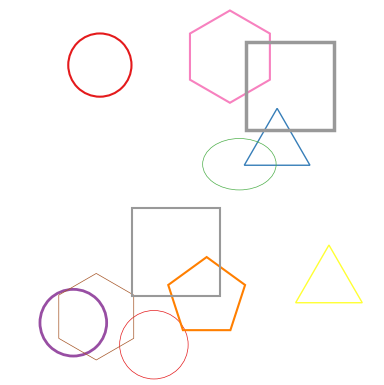[{"shape": "circle", "thickness": 1.5, "radius": 0.41, "center": [0.259, 0.831]}, {"shape": "circle", "thickness": 0.5, "radius": 0.44, "center": [0.4, 0.105]}, {"shape": "triangle", "thickness": 1, "radius": 0.49, "center": [0.72, 0.62]}, {"shape": "oval", "thickness": 0.5, "radius": 0.48, "center": [0.622, 0.573]}, {"shape": "circle", "thickness": 2, "radius": 0.43, "center": [0.19, 0.162]}, {"shape": "pentagon", "thickness": 1.5, "radius": 0.52, "center": [0.537, 0.227]}, {"shape": "triangle", "thickness": 1, "radius": 0.5, "center": [0.854, 0.264]}, {"shape": "hexagon", "thickness": 0.5, "radius": 0.56, "center": [0.25, 0.177]}, {"shape": "hexagon", "thickness": 1.5, "radius": 0.6, "center": [0.597, 0.853]}, {"shape": "square", "thickness": 1.5, "radius": 0.57, "center": [0.458, 0.345]}, {"shape": "square", "thickness": 2.5, "radius": 0.57, "center": [0.753, 0.777]}]